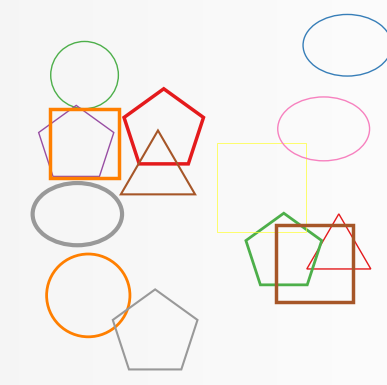[{"shape": "triangle", "thickness": 1, "radius": 0.48, "center": [0.874, 0.349]}, {"shape": "pentagon", "thickness": 2.5, "radius": 0.54, "center": [0.423, 0.662]}, {"shape": "oval", "thickness": 1, "radius": 0.57, "center": [0.896, 0.882]}, {"shape": "circle", "thickness": 1, "radius": 0.44, "center": [0.218, 0.805]}, {"shape": "pentagon", "thickness": 2, "radius": 0.51, "center": [0.732, 0.343]}, {"shape": "pentagon", "thickness": 1, "radius": 0.51, "center": [0.197, 0.624]}, {"shape": "circle", "thickness": 2, "radius": 0.54, "center": [0.228, 0.233]}, {"shape": "square", "thickness": 2.5, "radius": 0.45, "center": [0.219, 0.628]}, {"shape": "square", "thickness": 0.5, "radius": 0.57, "center": [0.675, 0.513]}, {"shape": "square", "thickness": 2.5, "radius": 0.5, "center": [0.812, 0.315]}, {"shape": "triangle", "thickness": 1.5, "radius": 0.55, "center": [0.408, 0.55]}, {"shape": "oval", "thickness": 1, "radius": 0.59, "center": [0.835, 0.665]}, {"shape": "oval", "thickness": 3, "radius": 0.58, "center": [0.2, 0.444]}, {"shape": "pentagon", "thickness": 1.5, "radius": 0.57, "center": [0.4, 0.133]}]